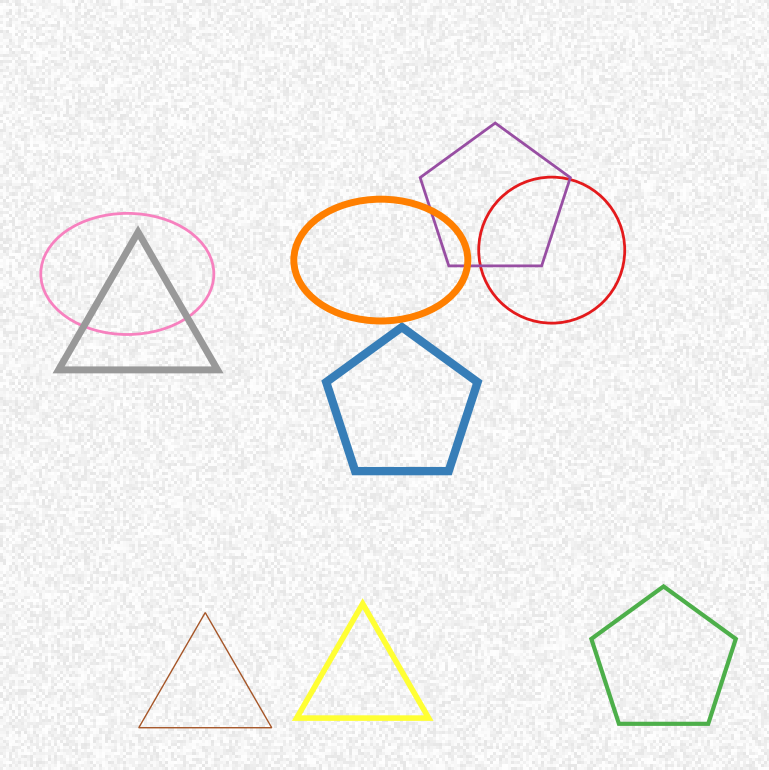[{"shape": "circle", "thickness": 1, "radius": 0.47, "center": [0.717, 0.675]}, {"shape": "pentagon", "thickness": 3, "radius": 0.52, "center": [0.522, 0.472]}, {"shape": "pentagon", "thickness": 1.5, "radius": 0.49, "center": [0.862, 0.14]}, {"shape": "pentagon", "thickness": 1, "radius": 0.51, "center": [0.643, 0.738]}, {"shape": "oval", "thickness": 2.5, "radius": 0.56, "center": [0.495, 0.662]}, {"shape": "triangle", "thickness": 2, "radius": 0.5, "center": [0.471, 0.117]}, {"shape": "triangle", "thickness": 0.5, "radius": 0.5, "center": [0.267, 0.105]}, {"shape": "oval", "thickness": 1, "radius": 0.56, "center": [0.165, 0.644]}, {"shape": "triangle", "thickness": 2.5, "radius": 0.6, "center": [0.179, 0.579]}]